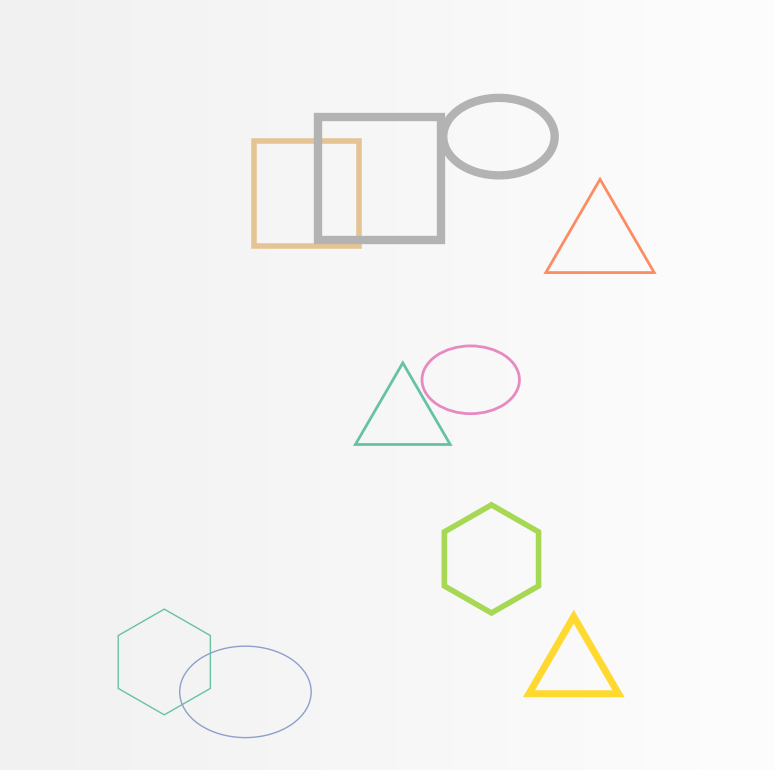[{"shape": "hexagon", "thickness": 0.5, "radius": 0.34, "center": [0.212, 0.14]}, {"shape": "triangle", "thickness": 1, "radius": 0.35, "center": [0.52, 0.458]}, {"shape": "triangle", "thickness": 1, "radius": 0.4, "center": [0.774, 0.686]}, {"shape": "oval", "thickness": 0.5, "radius": 0.42, "center": [0.317, 0.101]}, {"shape": "oval", "thickness": 1, "radius": 0.31, "center": [0.607, 0.507]}, {"shape": "hexagon", "thickness": 2, "radius": 0.35, "center": [0.634, 0.274]}, {"shape": "triangle", "thickness": 2.5, "radius": 0.33, "center": [0.74, 0.132]}, {"shape": "square", "thickness": 2, "radius": 0.34, "center": [0.395, 0.749]}, {"shape": "square", "thickness": 3, "radius": 0.4, "center": [0.49, 0.768]}, {"shape": "oval", "thickness": 3, "radius": 0.36, "center": [0.644, 0.823]}]